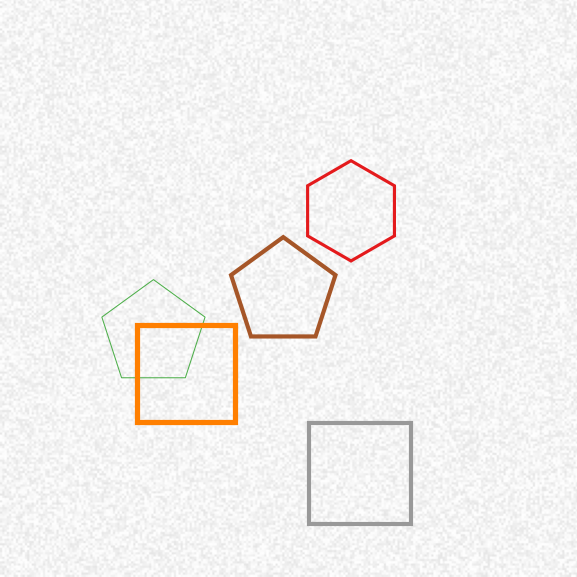[{"shape": "hexagon", "thickness": 1.5, "radius": 0.43, "center": [0.608, 0.634]}, {"shape": "pentagon", "thickness": 0.5, "radius": 0.47, "center": [0.266, 0.421]}, {"shape": "square", "thickness": 2.5, "radius": 0.42, "center": [0.322, 0.353]}, {"shape": "pentagon", "thickness": 2, "radius": 0.48, "center": [0.49, 0.493]}, {"shape": "square", "thickness": 2, "radius": 0.44, "center": [0.623, 0.179]}]